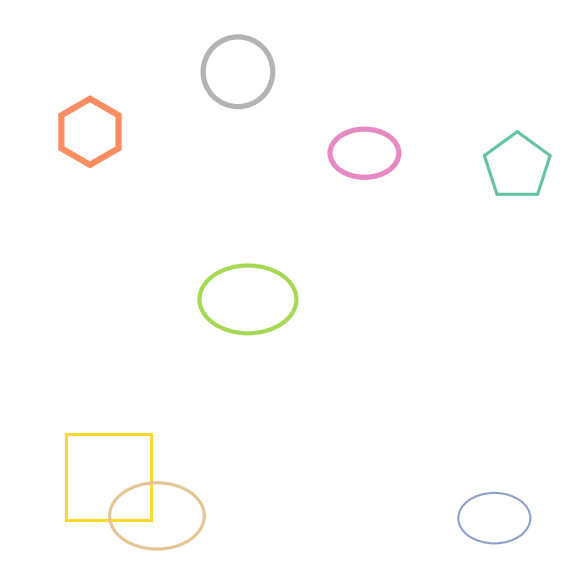[{"shape": "pentagon", "thickness": 1.5, "radius": 0.3, "center": [0.896, 0.711]}, {"shape": "hexagon", "thickness": 3, "radius": 0.29, "center": [0.156, 0.771]}, {"shape": "oval", "thickness": 1, "radius": 0.31, "center": [0.856, 0.102]}, {"shape": "oval", "thickness": 2.5, "radius": 0.3, "center": [0.631, 0.734]}, {"shape": "oval", "thickness": 2, "radius": 0.42, "center": [0.429, 0.481]}, {"shape": "square", "thickness": 1.5, "radius": 0.37, "center": [0.188, 0.173]}, {"shape": "oval", "thickness": 1.5, "radius": 0.41, "center": [0.272, 0.106]}, {"shape": "circle", "thickness": 2.5, "radius": 0.3, "center": [0.412, 0.875]}]